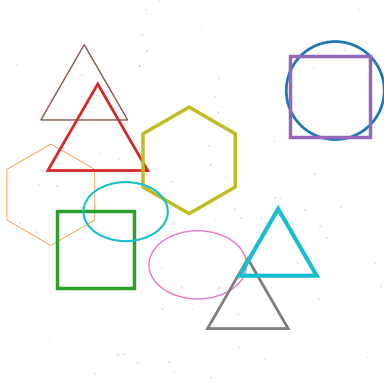[{"shape": "circle", "thickness": 2, "radius": 0.64, "center": [0.871, 0.765]}, {"shape": "hexagon", "thickness": 0.5, "radius": 0.66, "center": [0.132, 0.494]}, {"shape": "square", "thickness": 2.5, "radius": 0.5, "center": [0.248, 0.352]}, {"shape": "triangle", "thickness": 2, "radius": 0.75, "center": [0.254, 0.632]}, {"shape": "square", "thickness": 2.5, "radius": 0.52, "center": [0.857, 0.75]}, {"shape": "triangle", "thickness": 1, "radius": 0.65, "center": [0.219, 0.754]}, {"shape": "oval", "thickness": 1, "radius": 0.63, "center": [0.514, 0.312]}, {"shape": "triangle", "thickness": 2, "radius": 0.6, "center": [0.644, 0.207]}, {"shape": "hexagon", "thickness": 2.5, "radius": 0.69, "center": [0.491, 0.583]}, {"shape": "oval", "thickness": 1.5, "radius": 0.55, "center": [0.326, 0.45]}, {"shape": "triangle", "thickness": 3, "radius": 0.58, "center": [0.722, 0.342]}]